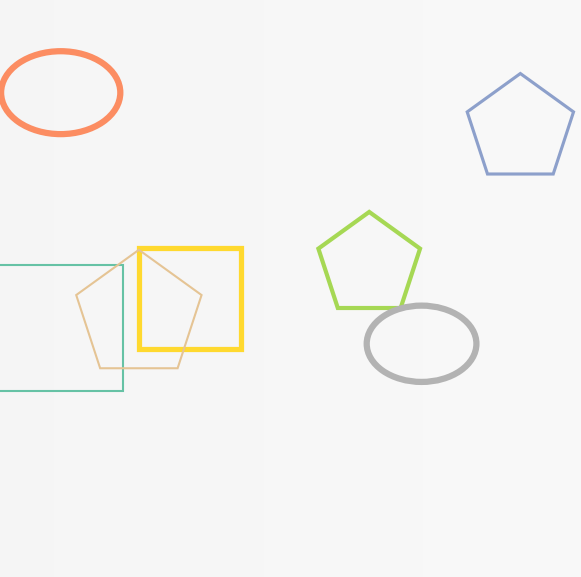[{"shape": "square", "thickness": 1, "radius": 0.55, "center": [0.102, 0.432]}, {"shape": "oval", "thickness": 3, "radius": 0.51, "center": [0.104, 0.839]}, {"shape": "pentagon", "thickness": 1.5, "radius": 0.48, "center": [0.895, 0.776]}, {"shape": "pentagon", "thickness": 2, "radius": 0.46, "center": [0.635, 0.54]}, {"shape": "square", "thickness": 2.5, "radius": 0.44, "center": [0.327, 0.482]}, {"shape": "pentagon", "thickness": 1, "radius": 0.57, "center": [0.239, 0.453]}, {"shape": "oval", "thickness": 3, "radius": 0.47, "center": [0.725, 0.404]}]